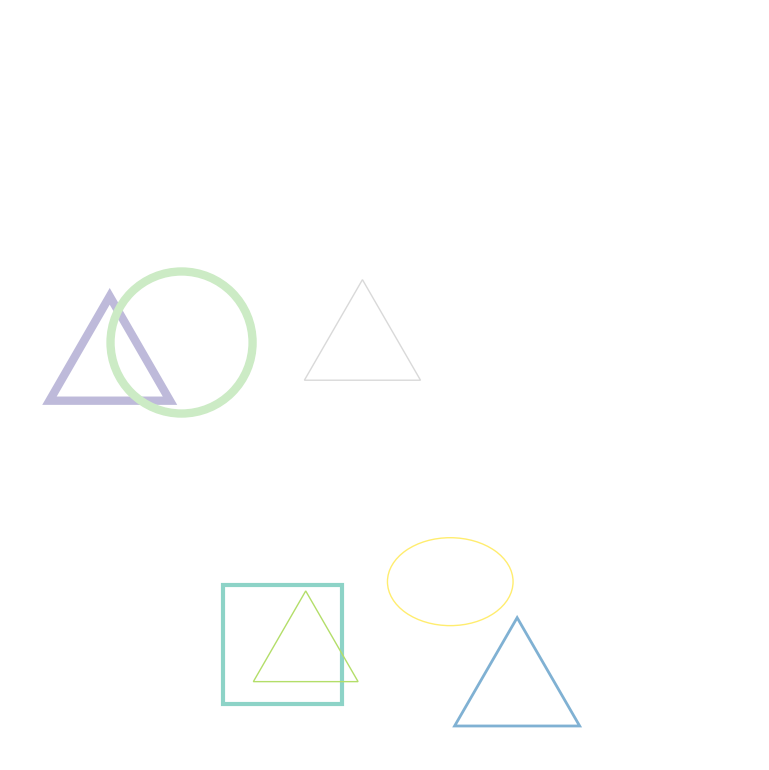[{"shape": "square", "thickness": 1.5, "radius": 0.39, "center": [0.367, 0.163]}, {"shape": "triangle", "thickness": 3, "radius": 0.45, "center": [0.142, 0.525]}, {"shape": "triangle", "thickness": 1, "radius": 0.47, "center": [0.672, 0.104]}, {"shape": "triangle", "thickness": 0.5, "radius": 0.39, "center": [0.397, 0.154]}, {"shape": "triangle", "thickness": 0.5, "radius": 0.44, "center": [0.471, 0.55]}, {"shape": "circle", "thickness": 3, "radius": 0.46, "center": [0.236, 0.555]}, {"shape": "oval", "thickness": 0.5, "radius": 0.41, "center": [0.585, 0.245]}]